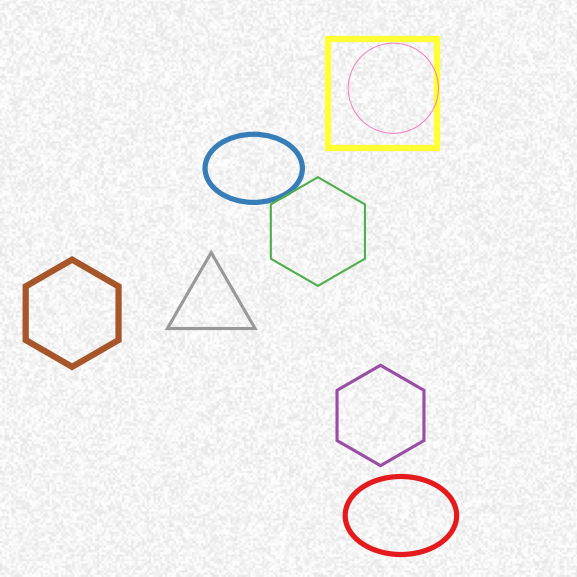[{"shape": "oval", "thickness": 2.5, "radius": 0.48, "center": [0.694, 0.106]}, {"shape": "oval", "thickness": 2.5, "radius": 0.42, "center": [0.439, 0.708]}, {"shape": "hexagon", "thickness": 1, "radius": 0.47, "center": [0.55, 0.598]}, {"shape": "hexagon", "thickness": 1.5, "radius": 0.43, "center": [0.659, 0.28]}, {"shape": "square", "thickness": 3, "radius": 0.47, "center": [0.663, 0.837]}, {"shape": "hexagon", "thickness": 3, "radius": 0.46, "center": [0.125, 0.457]}, {"shape": "circle", "thickness": 0.5, "radius": 0.39, "center": [0.681, 0.846]}, {"shape": "triangle", "thickness": 1.5, "radius": 0.44, "center": [0.366, 0.474]}]